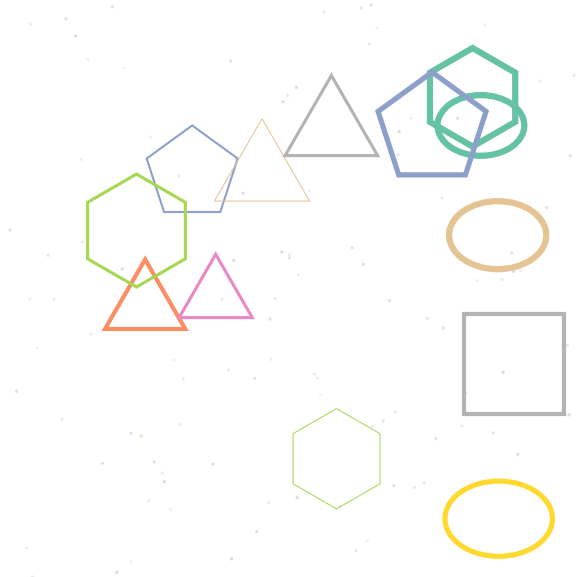[{"shape": "hexagon", "thickness": 3, "radius": 0.43, "center": [0.818, 0.831]}, {"shape": "oval", "thickness": 3, "radius": 0.38, "center": [0.833, 0.782]}, {"shape": "triangle", "thickness": 2, "radius": 0.4, "center": [0.251, 0.47]}, {"shape": "pentagon", "thickness": 2.5, "radius": 0.49, "center": [0.748, 0.776]}, {"shape": "pentagon", "thickness": 1, "radius": 0.41, "center": [0.333, 0.699]}, {"shape": "triangle", "thickness": 1.5, "radius": 0.37, "center": [0.373, 0.486]}, {"shape": "hexagon", "thickness": 1.5, "radius": 0.49, "center": [0.236, 0.6]}, {"shape": "hexagon", "thickness": 0.5, "radius": 0.43, "center": [0.583, 0.205]}, {"shape": "oval", "thickness": 2.5, "radius": 0.47, "center": [0.864, 0.101]}, {"shape": "oval", "thickness": 3, "radius": 0.42, "center": [0.862, 0.592]}, {"shape": "triangle", "thickness": 0.5, "radius": 0.48, "center": [0.454, 0.699]}, {"shape": "square", "thickness": 2, "radius": 0.44, "center": [0.89, 0.369]}, {"shape": "triangle", "thickness": 1.5, "radius": 0.46, "center": [0.574, 0.776]}]